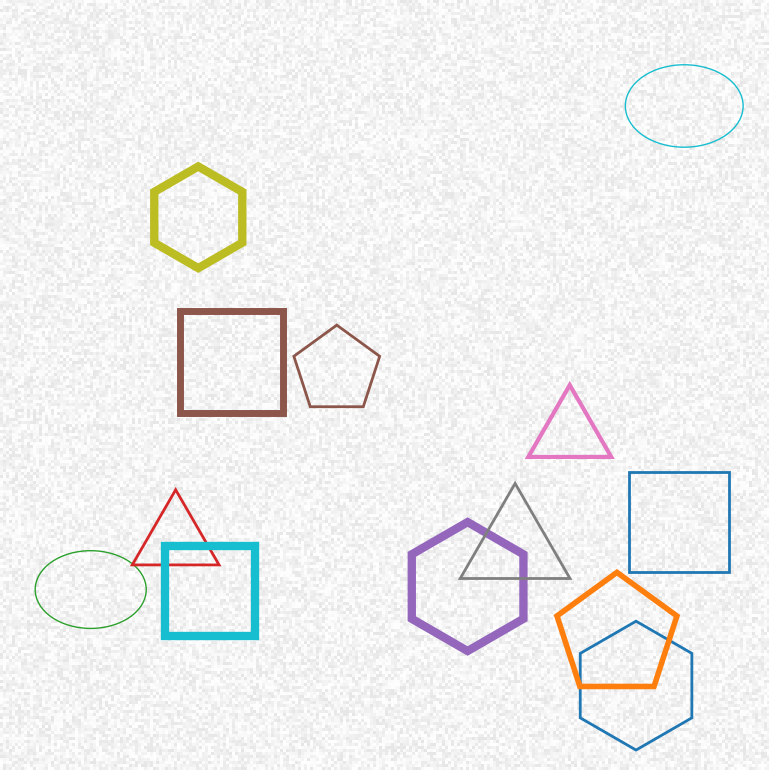[{"shape": "square", "thickness": 1, "radius": 0.32, "center": [0.882, 0.322]}, {"shape": "hexagon", "thickness": 1, "radius": 0.42, "center": [0.826, 0.11]}, {"shape": "pentagon", "thickness": 2, "radius": 0.41, "center": [0.801, 0.175]}, {"shape": "oval", "thickness": 0.5, "radius": 0.36, "center": [0.118, 0.234]}, {"shape": "triangle", "thickness": 1, "radius": 0.33, "center": [0.228, 0.299]}, {"shape": "hexagon", "thickness": 3, "radius": 0.42, "center": [0.607, 0.238]}, {"shape": "square", "thickness": 2.5, "radius": 0.33, "center": [0.3, 0.53]}, {"shape": "pentagon", "thickness": 1, "radius": 0.29, "center": [0.437, 0.519]}, {"shape": "triangle", "thickness": 1.5, "radius": 0.31, "center": [0.74, 0.438]}, {"shape": "triangle", "thickness": 1, "radius": 0.41, "center": [0.669, 0.29]}, {"shape": "hexagon", "thickness": 3, "radius": 0.33, "center": [0.257, 0.718]}, {"shape": "oval", "thickness": 0.5, "radius": 0.38, "center": [0.889, 0.862]}, {"shape": "square", "thickness": 3, "radius": 0.29, "center": [0.273, 0.232]}]